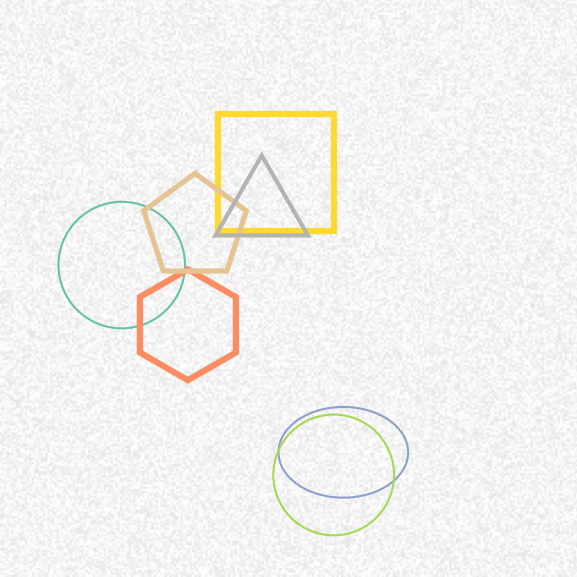[{"shape": "circle", "thickness": 1, "radius": 0.55, "center": [0.211, 0.54]}, {"shape": "hexagon", "thickness": 3, "radius": 0.48, "center": [0.325, 0.437]}, {"shape": "oval", "thickness": 1, "radius": 0.56, "center": [0.594, 0.216]}, {"shape": "circle", "thickness": 1, "radius": 0.52, "center": [0.578, 0.177]}, {"shape": "square", "thickness": 3, "radius": 0.51, "center": [0.478, 0.7]}, {"shape": "pentagon", "thickness": 2.5, "radius": 0.47, "center": [0.338, 0.605]}, {"shape": "triangle", "thickness": 2, "radius": 0.46, "center": [0.453, 0.638]}]